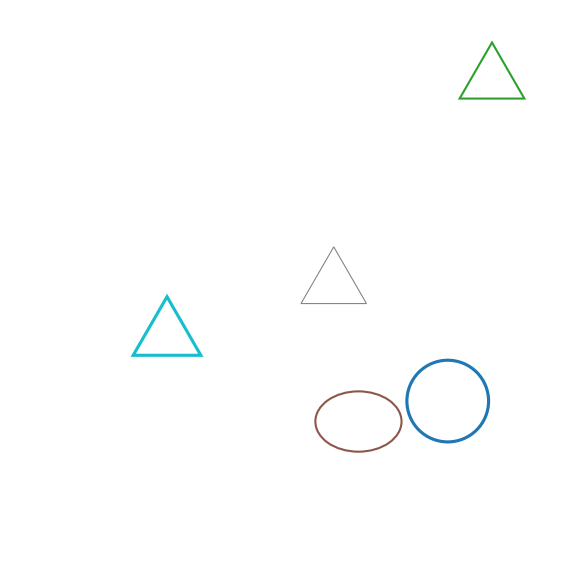[{"shape": "circle", "thickness": 1.5, "radius": 0.35, "center": [0.775, 0.305]}, {"shape": "triangle", "thickness": 1, "radius": 0.32, "center": [0.852, 0.861]}, {"shape": "oval", "thickness": 1, "radius": 0.37, "center": [0.621, 0.269]}, {"shape": "triangle", "thickness": 0.5, "radius": 0.33, "center": [0.578, 0.506]}, {"shape": "triangle", "thickness": 1.5, "radius": 0.34, "center": [0.289, 0.418]}]